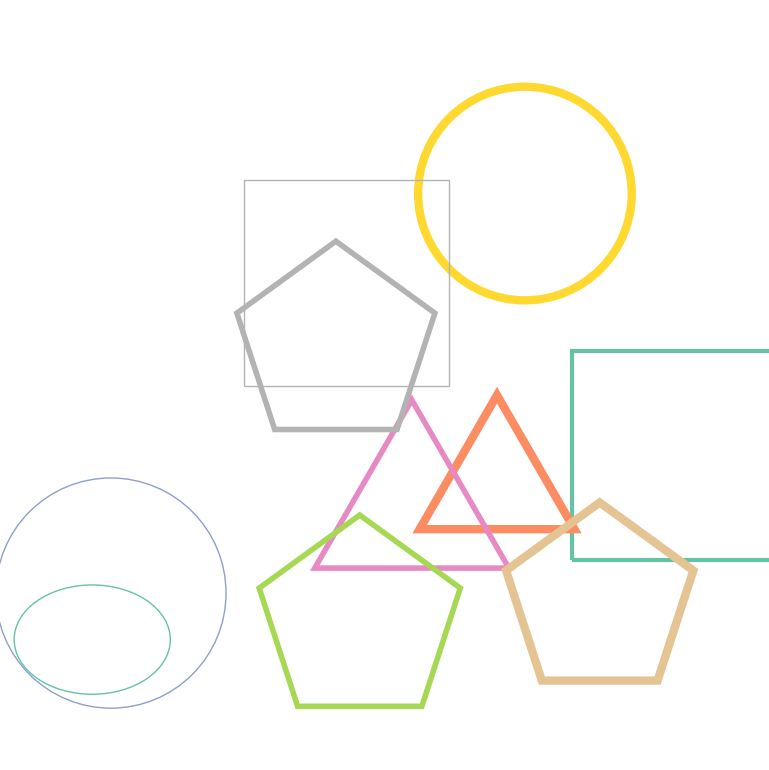[{"shape": "square", "thickness": 1.5, "radius": 0.68, "center": [0.879, 0.409]}, {"shape": "oval", "thickness": 0.5, "radius": 0.51, "center": [0.12, 0.169]}, {"shape": "triangle", "thickness": 3, "radius": 0.58, "center": [0.645, 0.371]}, {"shape": "circle", "thickness": 0.5, "radius": 0.75, "center": [0.144, 0.23]}, {"shape": "triangle", "thickness": 2, "radius": 0.73, "center": [0.535, 0.335]}, {"shape": "pentagon", "thickness": 2, "radius": 0.69, "center": [0.467, 0.194]}, {"shape": "circle", "thickness": 3, "radius": 0.69, "center": [0.682, 0.749]}, {"shape": "pentagon", "thickness": 3, "radius": 0.64, "center": [0.779, 0.22]}, {"shape": "square", "thickness": 0.5, "radius": 0.67, "center": [0.45, 0.632]}, {"shape": "pentagon", "thickness": 2, "radius": 0.68, "center": [0.436, 0.552]}]